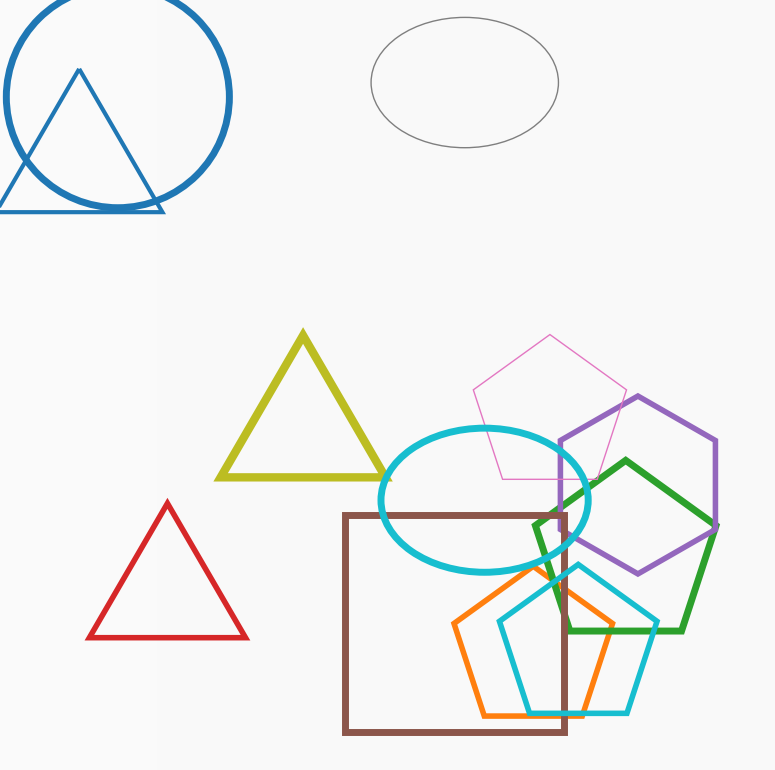[{"shape": "triangle", "thickness": 1.5, "radius": 0.62, "center": [0.102, 0.786]}, {"shape": "circle", "thickness": 2.5, "radius": 0.72, "center": [0.152, 0.874]}, {"shape": "pentagon", "thickness": 2, "radius": 0.54, "center": [0.688, 0.157]}, {"shape": "pentagon", "thickness": 2.5, "radius": 0.61, "center": [0.807, 0.28]}, {"shape": "triangle", "thickness": 2, "radius": 0.58, "center": [0.216, 0.23]}, {"shape": "hexagon", "thickness": 2, "radius": 0.58, "center": [0.823, 0.37]}, {"shape": "square", "thickness": 2.5, "radius": 0.7, "center": [0.587, 0.19]}, {"shape": "pentagon", "thickness": 0.5, "radius": 0.52, "center": [0.71, 0.462]}, {"shape": "oval", "thickness": 0.5, "radius": 0.6, "center": [0.6, 0.893]}, {"shape": "triangle", "thickness": 3, "radius": 0.61, "center": [0.391, 0.441]}, {"shape": "oval", "thickness": 2.5, "radius": 0.67, "center": [0.625, 0.35]}, {"shape": "pentagon", "thickness": 2, "radius": 0.53, "center": [0.746, 0.16]}]